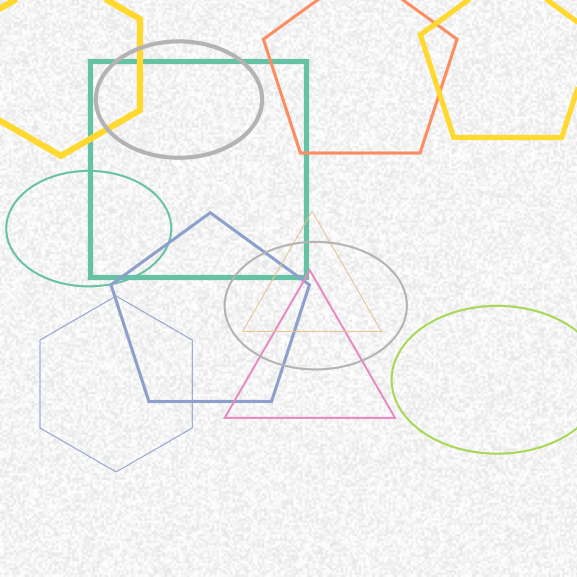[{"shape": "square", "thickness": 2.5, "radius": 0.93, "center": [0.343, 0.706]}, {"shape": "oval", "thickness": 1, "radius": 0.71, "center": [0.154, 0.603]}, {"shape": "pentagon", "thickness": 1.5, "radius": 0.88, "center": [0.624, 0.877]}, {"shape": "hexagon", "thickness": 0.5, "radius": 0.76, "center": [0.201, 0.334]}, {"shape": "pentagon", "thickness": 1.5, "radius": 0.9, "center": [0.364, 0.45]}, {"shape": "triangle", "thickness": 1, "radius": 0.85, "center": [0.537, 0.361]}, {"shape": "oval", "thickness": 1, "radius": 0.91, "center": [0.861, 0.342]}, {"shape": "hexagon", "thickness": 3, "radius": 0.79, "center": [0.106, 0.887]}, {"shape": "pentagon", "thickness": 2.5, "radius": 0.8, "center": [0.879, 0.89]}, {"shape": "triangle", "thickness": 0.5, "radius": 0.69, "center": [0.54, 0.495]}, {"shape": "oval", "thickness": 1, "radius": 0.79, "center": [0.547, 0.47]}, {"shape": "oval", "thickness": 2, "radius": 0.72, "center": [0.31, 0.827]}]